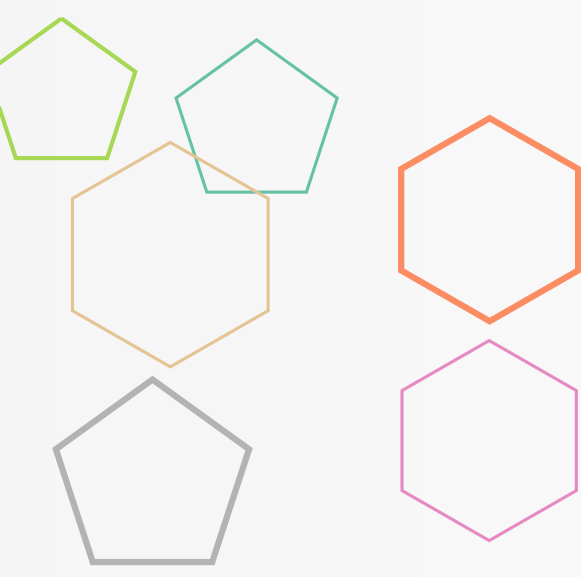[{"shape": "pentagon", "thickness": 1.5, "radius": 0.73, "center": [0.441, 0.784]}, {"shape": "hexagon", "thickness": 3, "radius": 0.88, "center": [0.842, 0.619]}, {"shape": "hexagon", "thickness": 1.5, "radius": 0.87, "center": [0.842, 0.236]}, {"shape": "pentagon", "thickness": 2, "radius": 0.67, "center": [0.106, 0.833]}, {"shape": "hexagon", "thickness": 1.5, "radius": 0.97, "center": [0.293, 0.558]}, {"shape": "pentagon", "thickness": 3, "radius": 0.87, "center": [0.262, 0.167]}]